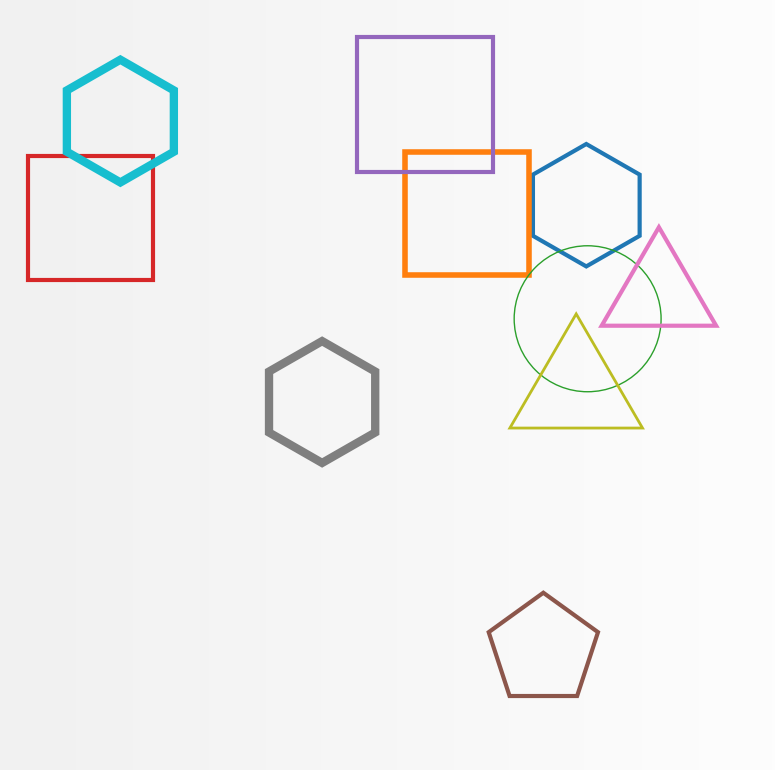[{"shape": "hexagon", "thickness": 1.5, "radius": 0.4, "center": [0.757, 0.733]}, {"shape": "square", "thickness": 2, "radius": 0.4, "center": [0.602, 0.723]}, {"shape": "circle", "thickness": 0.5, "radius": 0.47, "center": [0.758, 0.586]}, {"shape": "square", "thickness": 1.5, "radius": 0.4, "center": [0.117, 0.716]}, {"shape": "square", "thickness": 1.5, "radius": 0.44, "center": [0.549, 0.864]}, {"shape": "pentagon", "thickness": 1.5, "radius": 0.37, "center": [0.701, 0.156]}, {"shape": "triangle", "thickness": 1.5, "radius": 0.43, "center": [0.85, 0.62]}, {"shape": "hexagon", "thickness": 3, "radius": 0.4, "center": [0.416, 0.478]}, {"shape": "triangle", "thickness": 1, "radius": 0.49, "center": [0.743, 0.494]}, {"shape": "hexagon", "thickness": 3, "radius": 0.4, "center": [0.155, 0.843]}]